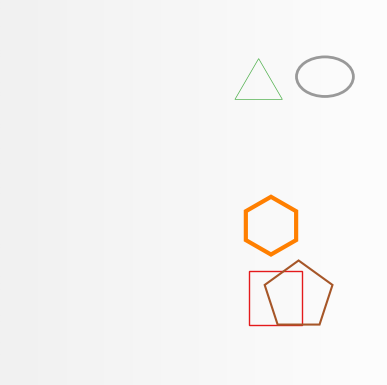[{"shape": "square", "thickness": 1, "radius": 0.35, "center": [0.711, 0.225]}, {"shape": "triangle", "thickness": 0.5, "radius": 0.35, "center": [0.667, 0.777]}, {"shape": "hexagon", "thickness": 3, "radius": 0.37, "center": [0.699, 0.414]}, {"shape": "pentagon", "thickness": 1.5, "radius": 0.46, "center": [0.771, 0.231]}, {"shape": "oval", "thickness": 2, "radius": 0.37, "center": [0.839, 0.801]}]